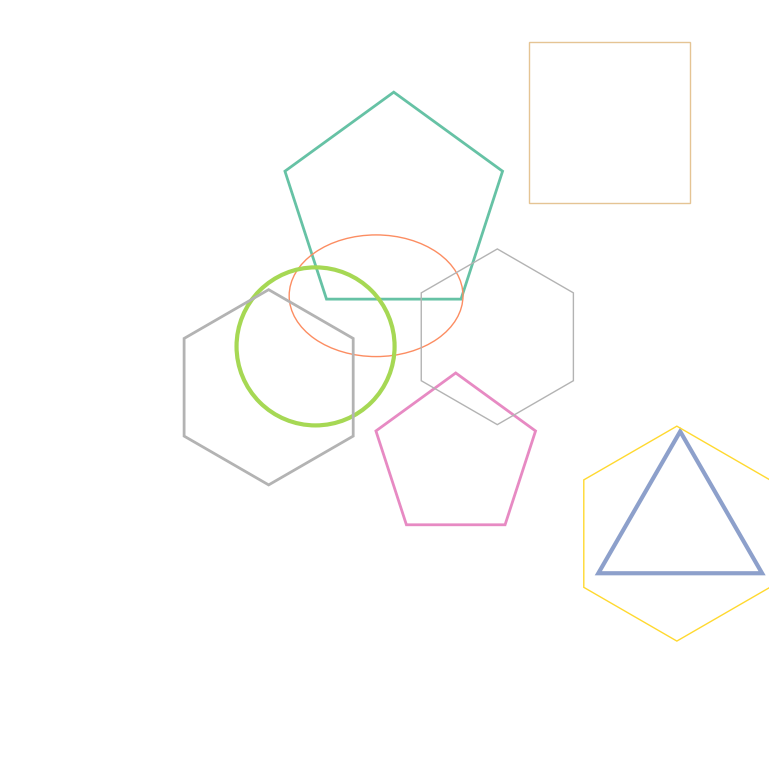[{"shape": "pentagon", "thickness": 1, "radius": 0.74, "center": [0.511, 0.732]}, {"shape": "oval", "thickness": 0.5, "radius": 0.56, "center": [0.488, 0.616]}, {"shape": "triangle", "thickness": 1.5, "radius": 0.61, "center": [0.883, 0.317]}, {"shape": "pentagon", "thickness": 1, "radius": 0.54, "center": [0.592, 0.407]}, {"shape": "circle", "thickness": 1.5, "radius": 0.51, "center": [0.41, 0.55]}, {"shape": "hexagon", "thickness": 0.5, "radius": 0.7, "center": [0.879, 0.307]}, {"shape": "square", "thickness": 0.5, "radius": 0.52, "center": [0.792, 0.841]}, {"shape": "hexagon", "thickness": 0.5, "radius": 0.57, "center": [0.646, 0.563]}, {"shape": "hexagon", "thickness": 1, "radius": 0.63, "center": [0.349, 0.497]}]